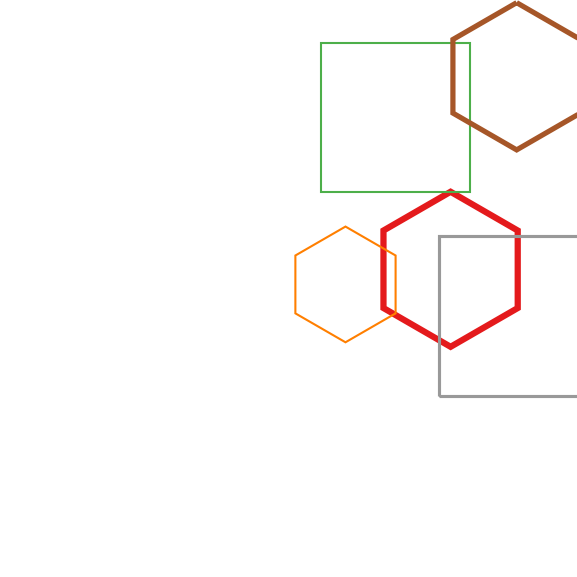[{"shape": "hexagon", "thickness": 3, "radius": 0.67, "center": [0.78, 0.533]}, {"shape": "square", "thickness": 1, "radius": 0.65, "center": [0.684, 0.796]}, {"shape": "hexagon", "thickness": 1, "radius": 0.5, "center": [0.598, 0.507]}, {"shape": "hexagon", "thickness": 2.5, "radius": 0.64, "center": [0.895, 0.867]}, {"shape": "square", "thickness": 1.5, "radius": 0.69, "center": [0.898, 0.451]}]